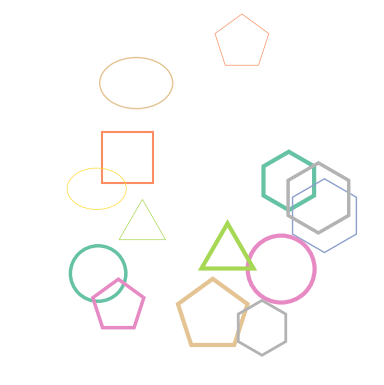[{"shape": "circle", "thickness": 2.5, "radius": 0.36, "center": [0.255, 0.29]}, {"shape": "hexagon", "thickness": 3, "radius": 0.38, "center": [0.75, 0.53]}, {"shape": "pentagon", "thickness": 0.5, "radius": 0.37, "center": [0.628, 0.89]}, {"shape": "square", "thickness": 1.5, "radius": 0.33, "center": [0.332, 0.592]}, {"shape": "hexagon", "thickness": 1, "radius": 0.48, "center": [0.843, 0.44]}, {"shape": "pentagon", "thickness": 2.5, "radius": 0.35, "center": [0.307, 0.205]}, {"shape": "circle", "thickness": 3, "radius": 0.43, "center": [0.73, 0.301]}, {"shape": "triangle", "thickness": 3, "radius": 0.39, "center": [0.591, 0.342]}, {"shape": "triangle", "thickness": 0.5, "radius": 0.35, "center": [0.37, 0.412]}, {"shape": "oval", "thickness": 0.5, "radius": 0.38, "center": [0.251, 0.51]}, {"shape": "pentagon", "thickness": 3, "radius": 0.47, "center": [0.553, 0.181]}, {"shape": "oval", "thickness": 1, "radius": 0.47, "center": [0.354, 0.784]}, {"shape": "hexagon", "thickness": 2.5, "radius": 0.45, "center": [0.827, 0.486]}, {"shape": "hexagon", "thickness": 2, "radius": 0.36, "center": [0.681, 0.149]}]